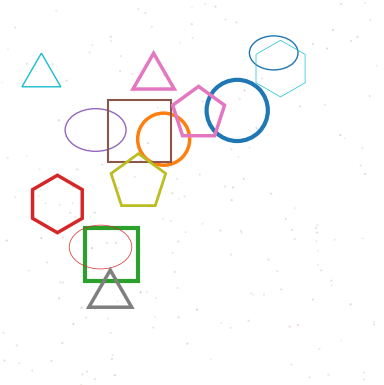[{"shape": "circle", "thickness": 3, "radius": 0.4, "center": [0.616, 0.713]}, {"shape": "oval", "thickness": 1, "radius": 0.32, "center": [0.711, 0.863]}, {"shape": "circle", "thickness": 2.5, "radius": 0.34, "center": [0.425, 0.639]}, {"shape": "square", "thickness": 3, "radius": 0.35, "center": [0.29, 0.339]}, {"shape": "hexagon", "thickness": 2.5, "radius": 0.37, "center": [0.149, 0.47]}, {"shape": "oval", "thickness": 0.5, "radius": 0.41, "center": [0.261, 0.358]}, {"shape": "oval", "thickness": 1, "radius": 0.4, "center": [0.248, 0.662]}, {"shape": "square", "thickness": 1.5, "radius": 0.41, "center": [0.361, 0.66]}, {"shape": "triangle", "thickness": 2.5, "radius": 0.31, "center": [0.399, 0.8]}, {"shape": "pentagon", "thickness": 2.5, "radius": 0.35, "center": [0.516, 0.705]}, {"shape": "triangle", "thickness": 2.5, "radius": 0.32, "center": [0.286, 0.234]}, {"shape": "pentagon", "thickness": 2, "radius": 0.37, "center": [0.359, 0.526]}, {"shape": "hexagon", "thickness": 0.5, "radius": 0.37, "center": [0.729, 0.822]}, {"shape": "triangle", "thickness": 1, "radius": 0.29, "center": [0.108, 0.804]}]